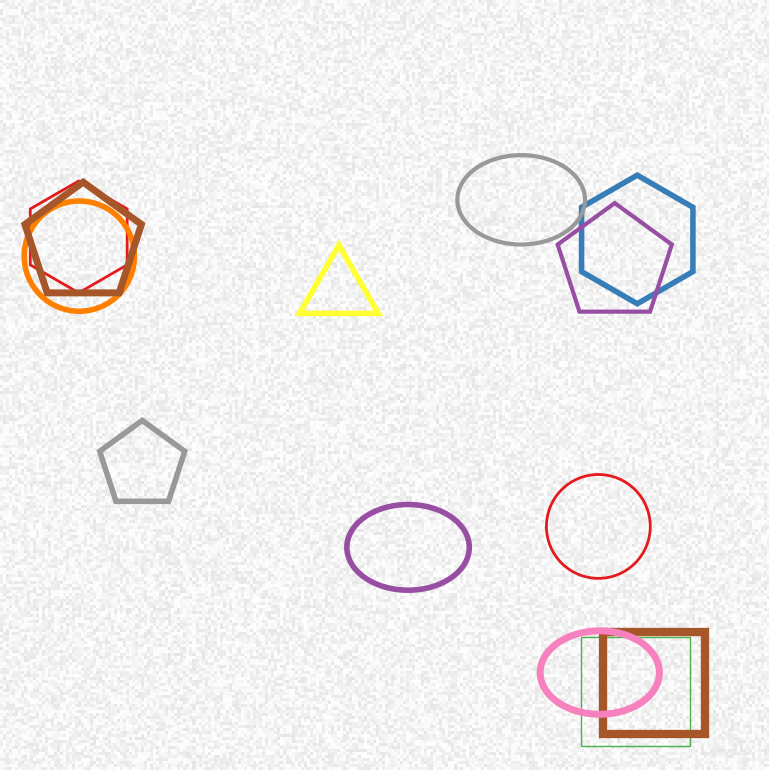[{"shape": "hexagon", "thickness": 1, "radius": 0.36, "center": [0.102, 0.692]}, {"shape": "circle", "thickness": 1, "radius": 0.34, "center": [0.777, 0.316]}, {"shape": "hexagon", "thickness": 2, "radius": 0.42, "center": [0.828, 0.689]}, {"shape": "square", "thickness": 0.5, "radius": 0.35, "center": [0.825, 0.102]}, {"shape": "pentagon", "thickness": 1.5, "radius": 0.39, "center": [0.798, 0.658]}, {"shape": "oval", "thickness": 2, "radius": 0.4, "center": [0.53, 0.289]}, {"shape": "circle", "thickness": 2, "radius": 0.36, "center": [0.103, 0.667]}, {"shape": "triangle", "thickness": 2, "radius": 0.3, "center": [0.44, 0.623]}, {"shape": "pentagon", "thickness": 2.5, "radius": 0.4, "center": [0.108, 0.684]}, {"shape": "square", "thickness": 3, "radius": 0.33, "center": [0.85, 0.113]}, {"shape": "oval", "thickness": 2.5, "radius": 0.39, "center": [0.779, 0.127]}, {"shape": "pentagon", "thickness": 2, "radius": 0.29, "center": [0.185, 0.396]}, {"shape": "oval", "thickness": 1.5, "radius": 0.41, "center": [0.677, 0.74]}]